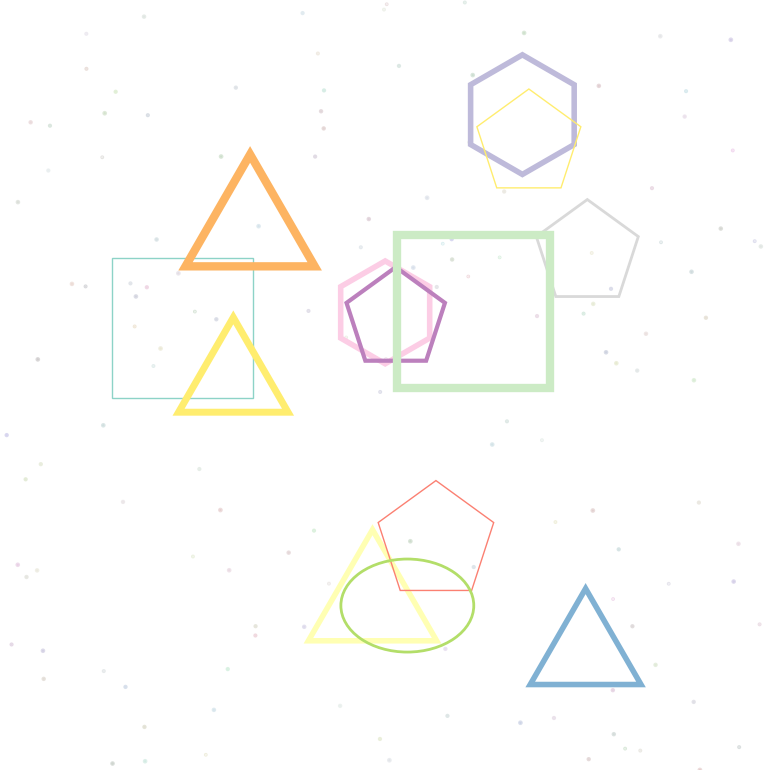[{"shape": "square", "thickness": 0.5, "radius": 0.46, "center": [0.237, 0.574]}, {"shape": "triangle", "thickness": 2, "radius": 0.48, "center": [0.484, 0.216]}, {"shape": "hexagon", "thickness": 2, "radius": 0.39, "center": [0.678, 0.851]}, {"shape": "pentagon", "thickness": 0.5, "radius": 0.39, "center": [0.566, 0.297]}, {"shape": "triangle", "thickness": 2, "radius": 0.42, "center": [0.761, 0.153]}, {"shape": "triangle", "thickness": 3, "radius": 0.48, "center": [0.325, 0.703]}, {"shape": "oval", "thickness": 1, "radius": 0.43, "center": [0.529, 0.214]}, {"shape": "hexagon", "thickness": 2, "radius": 0.33, "center": [0.5, 0.594]}, {"shape": "pentagon", "thickness": 1, "radius": 0.35, "center": [0.763, 0.671]}, {"shape": "pentagon", "thickness": 1.5, "radius": 0.34, "center": [0.514, 0.586]}, {"shape": "square", "thickness": 3, "radius": 0.5, "center": [0.615, 0.596]}, {"shape": "pentagon", "thickness": 0.5, "radius": 0.35, "center": [0.687, 0.813]}, {"shape": "triangle", "thickness": 2.5, "radius": 0.41, "center": [0.303, 0.506]}]